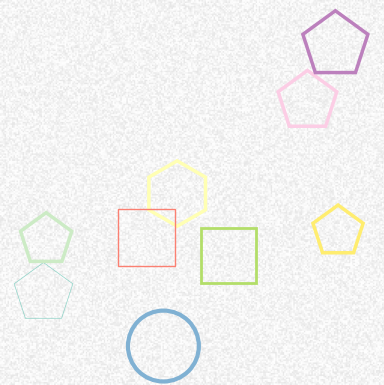[{"shape": "pentagon", "thickness": 0.5, "radius": 0.4, "center": [0.113, 0.238]}, {"shape": "hexagon", "thickness": 2.5, "radius": 0.42, "center": [0.46, 0.497]}, {"shape": "square", "thickness": 1, "radius": 0.37, "center": [0.382, 0.383]}, {"shape": "circle", "thickness": 3, "radius": 0.46, "center": [0.424, 0.101]}, {"shape": "square", "thickness": 2, "radius": 0.35, "center": [0.594, 0.337]}, {"shape": "pentagon", "thickness": 2.5, "radius": 0.4, "center": [0.799, 0.737]}, {"shape": "pentagon", "thickness": 2.5, "radius": 0.44, "center": [0.871, 0.883]}, {"shape": "pentagon", "thickness": 2.5, "radius": 0.35, "center": [0.12, 0.378]}, {"shape": "pentagon", "thickness": 2.5, "radius": 0.34, "center": [0.878, 0.399]}]